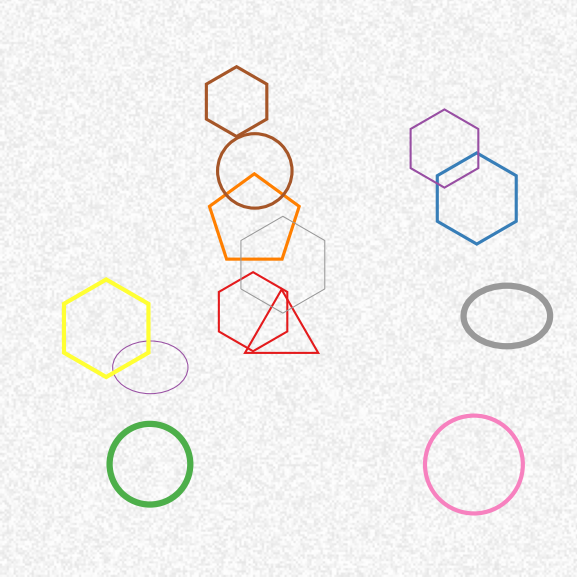[{"shape": "hexagon", "thickness": 1, "radius": 0.34, "center": [0.438, 0.459]}, {"shape": "triangle", "thickness": 1, "radius": 0.37, "center": [0.488, 0.425]}, {"shape": "hexagon", "thickness": 1.5, "radius": 0.39, "center": [0.826, 0.655]}, {"shape": "circle", "thickness": 3, "radius": 0.35, "center": [0.26, 0.195]}, {"shape": "hexagon", "thickness": 1, "radius": 0.34, "center": [0.77, 0.742]}, {"shape": "oval", "thickness": 0.5, "radius": 0.33, "center": [0.26, 0.363]}, {"shape": "pentagon", "thickness": 1.5, "radius": 0.41, "center": [0.44, 0.617]}, {"shape": "hexagon", "thickness": 2, "radius": 0.42, "center": [0.184, 0.431]}, {"shape": "hexagon", "thickness": 1.5, "radius": 0.3, "center": [0.41, 0.823]}, {"shape": "circle", "thickness": 1.5, "radius": 0.32, "center": [0.441, 0.703]}, {"shape": "circle", "thickness": 2, "radius": 0.42, "center": [0.821, 0.195]}, {"shape": "hexagon", "thickness": 0.5, "radius": 0.42, "center": [0.49, 0.541]}, {"shape": "oval", "thickness": 3, "radius": 0.37, "center": [0.878, 0.452]}]